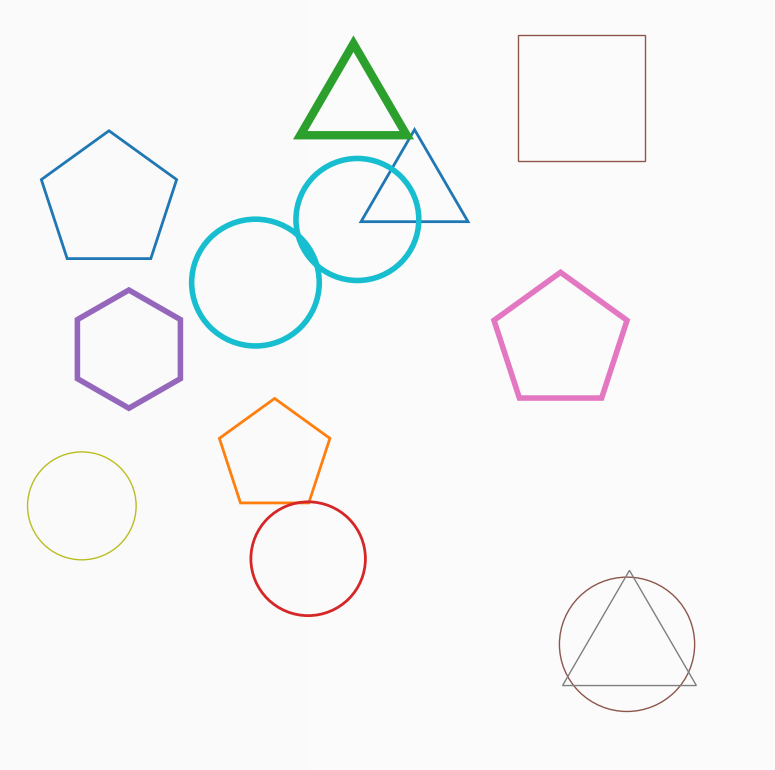[{"shape": "pentagon", "thickness": 1, "radius": 0.46, "center": [0.141, 0.738]}, {"shape": "triangle", "thickness": 1, "radius": 0.4, "center": [0.535, 0.752]}, {"shape": "pentagon", "thickness": 1, "radius": 0.37, "center": [0.354, 0.408]}, {"shape": "triangle", "thickness": 3, "radius": 0.4, "center": [0.456, 0.864]}, {"shape": "circle", "thickness": 1, "radius": 0.37, "center": [0.398, 0.274]}, {"shape": "hexagon", "thickness": 2, "radius": 0.38, "center": [0.166, 0.547]}, {"shape": "circle", "thickness": 0.5, "radius": 0.44, "center": [0.809, 0.163]}, {"shape": "square", "thickness": 0.5, "radius": 0.41, "center": [0.751, 0.873]}, {"shape": "pentagon", "thickness": 2, "radius": 0.45, "center": [0.723, 0.556]}, {"shape": "triangle", "thickness": 0.5, "radius": 0.5, "center": [0.812, 0.16]}, {"shape": "circle", "thickness": 0.5, "radius": 0.35, "center": [0.106, 0.343]}, {"shape": "circle", "thickness": 2, "radius": 0.41, "center": [0.33, 0.633]}, {"shape": "circle", "thickness": 2, "radius": 0.4, "center": [0.461, 0.715]}]